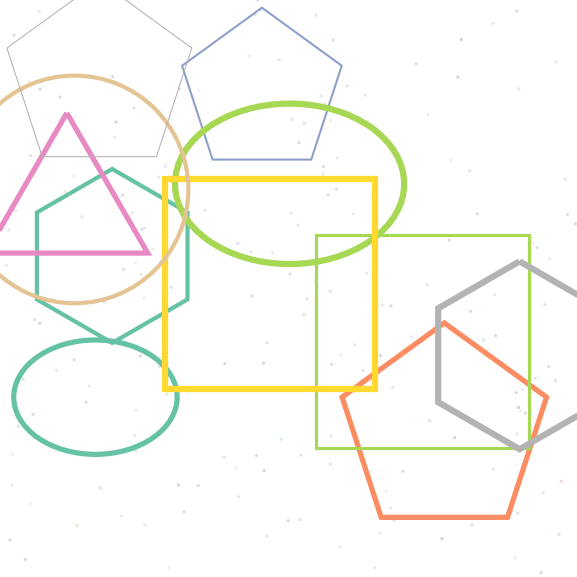[{"shape": "hexagon", "thickness": 2, "radius": 0.75, "center": [0.194, 0.556]}, {"shape": "oval", "thickness": 2.5, "radius": 0.71, "center": [0.165, 0.311]}, {"shape": "pentagon", "thickness": 2.5, "radius": 0.93, "center": [0.769, 0.254]}, {"shape": "pentagon", "thickness": 1, "radius": 0.73, "center": [0.454, 0.84]}, {"shape": "triangle", "thickness": 2.5, "radius": 0.81, "center": [0.116, 0.642]}, {"shape": "oval", "thickness": 3, "radius": 0.99, "center": [0.501, 0.681]}, {"shape": "square", "thickness": 1.5, "radius": 0.92, "center": [0.731, 0.408]}, {"shape": "square", "thickness": 3, "radius": 0.91, "center": [0.468, 0.508]}, {"shape": "circle", "thickness": 2, "radius": 0.99, "center": [0.129, 0.671]}, {"shape": "pentagon", "thickness": 0.5, "radius": 0.84, "center": [0.172, 0.864]}, {"shape": "hexagon", "thickness": 3, "radius": 0.81, "center": [0.9, 0.384]}]